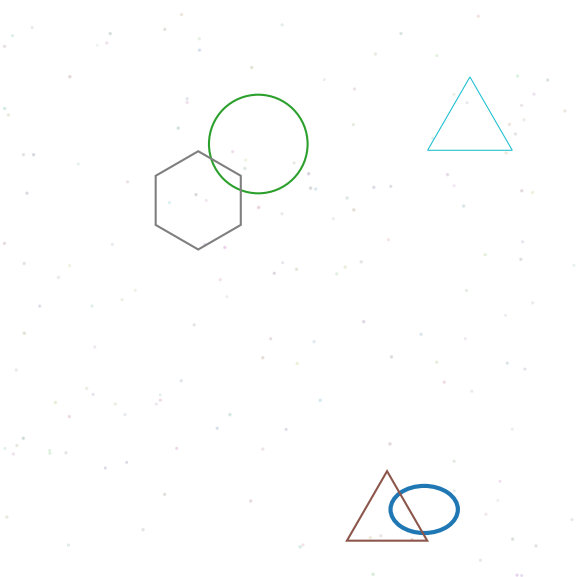[{"shape": "oval", "thickness": 2, "radius": 0.29, "center": [0.735, 0.117]}, {"shape": "circle", "thickness": 1, "radius": 0.43, "center": [0.447, 0.75]}, {"shape": "triangle", "thickness": 1, "radius": 0.4, "center": [0.67, 0.103]}, {"shape": "hexagon", "thickness": 1, "radius": 0.43, "center": [0.343, 0.652]}, {"shape": "triangle", "thickness": 0.5, "radius": 0.42, "center": [0.814, 0.781]}]